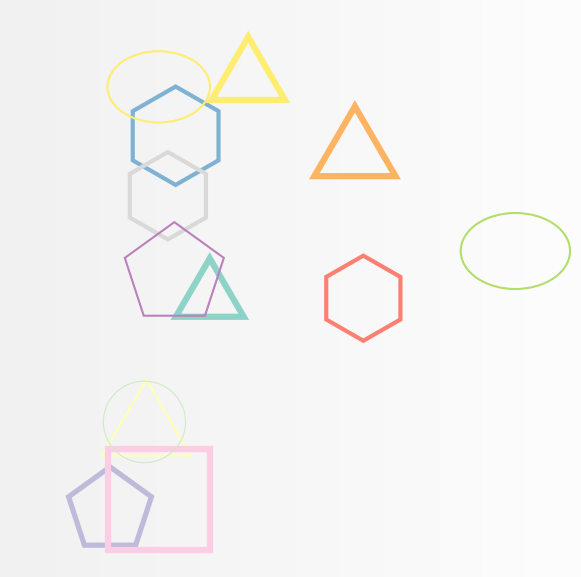[{"shape": "triangle", "thickness": 3, "radius": 0.34, "center": [0.361, 0.484]}, {"shape": "triangle", "thickness": 1, "radius": 0.44, "center": [0.252, 0.254]}, {"shape": "pentagon", "thickness": 2.5, "radius": 0.37, "center": [0.189, 0.116]}, {"shape": "hexagon", "thickness": 2, "radius": 0.37, "center": [0.625, 0.483]}, {"shape": "hexagon", "thickness": 2, "radius": 0.43, "center": [0.302, 0.764]}, {"shape": "triangle", "thickness": 3, "radius": 0.4, "center": [0.611, 0.734]}, {"shape": "oval", "thickness": 1, "radius": 0.47, "center": [0.887, 0.564]}, {"shape": "square", "thickness": 3, "radius": 0.44, "center": [0.274, 0.134]}, {"shape": "hexagon", "thickness": 2, "radius": 0.38, "center": [0.289, 0.66]}, {"shape": "pentagon", "thickness": 1, "radius": 0.45, "center": [0.3, 0.525]}, {"shape": "circle", "thickness": 0.5, "radius": 0.35, "center": [0.248, 0.269]}, {"shape": "triangle", "thickness": 3, "radius": 0.36, "center": [0.427, 0.862]}, {"shape": "oval", "thickness": 1, "radius": 0.44, "center": [0.273, 0.849]}]